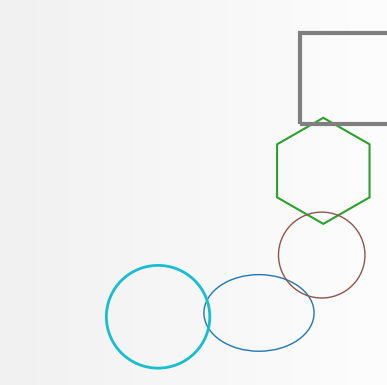[{"shape": "oval", "thickness": 1, "radius": 0.71, "center": [0.668, 0.187]}, {"shape": "hexagon", "thickness": 1.5, "radius": 0.69, "center": [0.834, 0.556]}, {"shape": "circle", "thickness": 1, "radius": 0.56, "center": [0.83, 0.338]}, {"shape": "square", "thickness": 3, "radius": 0.59, "center": [0.893, 0.796]}, {"shape": "circle", "thickness": 2, "radius": 0.67, "center": [0.408, 0.177]}]